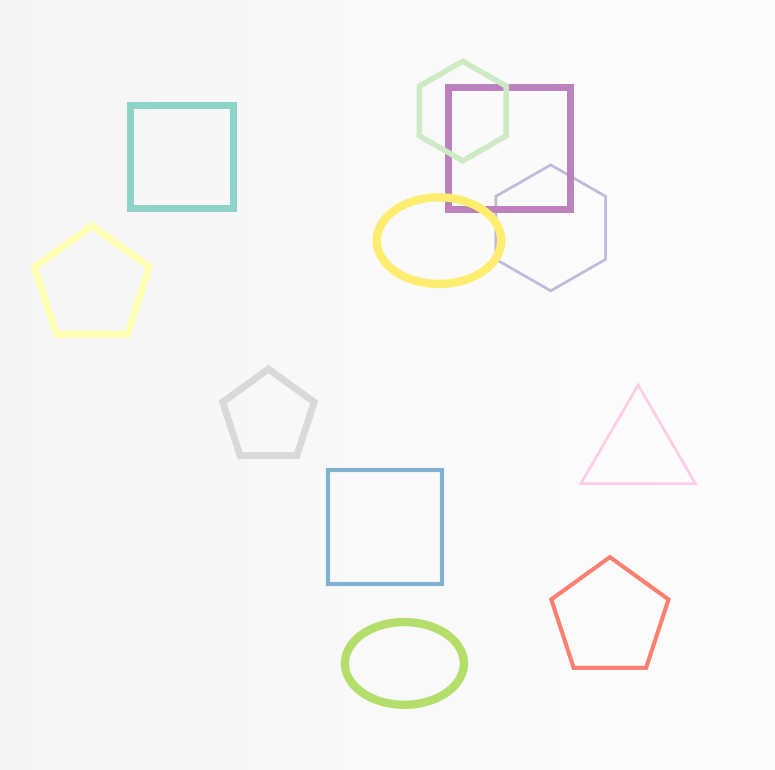[{"shape": "square", "thickness": 2.5, "radius": 0.33, "center": [0.234, 0.796]}, {"shape": "pentagon", "thickness": 2.5, "radius": 0.39, "center": [0.119, 0.629]}, {"shape": "hexagon", "thickness": 1, "radius": 0.41, "center": [0.711, 0.704]}, {"shape": "pentagon", "thickness": 1.5, "radius": 0.4, "center": [0.787, 0.197]}, {"shape": "square", "thickness": 1.5, "radius": 0.37, "center": [0.497, 0.316]}, {"shape": "oval", "thickness": 3, "radius": 0.38, "center": [0.522, 0.138]}, {"shape": "triangle", "thickness": 1, "radius": 0.43, "center": [0.823, 0.415]}, {"shape": "pentagon", "thickness": 2.5, "radius": 0.31, "center": [0.346, 0.459]}, {"shape": "square", "thickness": 2.5, "radius": 0.39, "center": [0.656, 0.808]}, {"shape": "hexagon", "thickness": 2, "radius": 0.32, "center": [0.597, 0.856]}, {"shape": "oval", "thickness": 3, "radius": 0.4, "center": [0.566, 0.687]}]